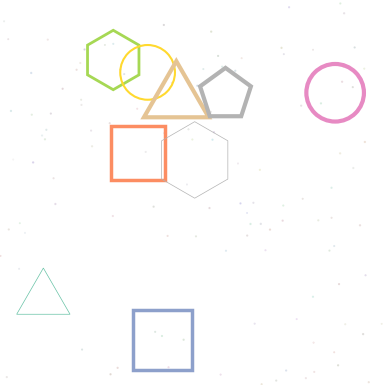[{"shape": "triangle", "thickness": 0.5, "radius": 0.4, "center": [0.113, 0.224]}, {"shape": "square", "thickness": 2.5, "radius": 0.35, "center": [0.358, 0.603]}, {"shape": "square", "thickness": 2.5, "radius": 0.38, "center": [0.421, 0.117]}, {"shape": "circle", "thickness": 3, "radius": 0.37, "center": [0.87, 0.759]}, {"shape": "hexagon", "thickness": 2, "radius": 0.39, "center": [0.294, 0.844]}, {"shape": "circle", "thickness": 1.5, "radius": 0.36, "center": [0.383, 0.812]}, {"shape": "triangle", "thickness": 3, "radius": 0.49, "center": [0.458, 0.744]}, {"shape": "pentagon", "thickness": 3, "radius": 0.35, "center": [0.586, 0.754]}, {"shape": "hexagon", "thickness": 0.5, "radius": 0.5, "center": [0.506, 0.585]}]